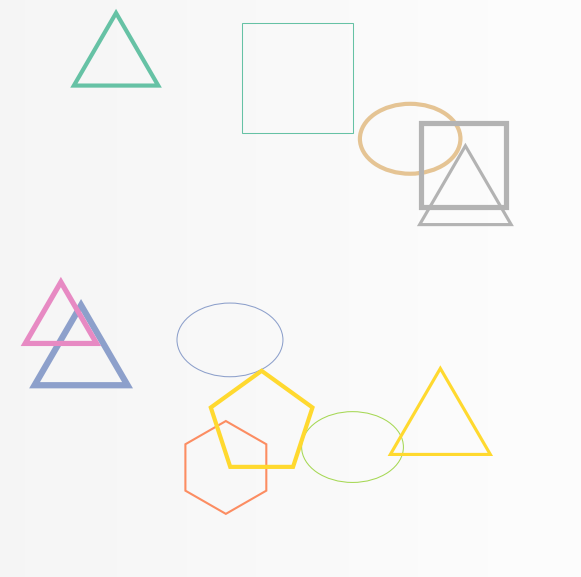[{"shape": "triangle", "thickness": 2, "radius": 0.42, "center": [0.2, 0.893]}, {"shape": "square", "thickness": 0.5, "radius": 0.47, "center": [0.512, 0.864]}, {"shape": "hexagon", "thickness": 1, "radius": 0.4, "center": [0.389, 0.19]}, {"shape": "oval", "thickness": 0.5, "radius": 0.46, "center": [0.396, 0.411]}, {"shape": "triangle", "thickness": 3, "radius": 0.46, "center": [0.139, 0.378]}, {"shape": "triangle", "thickness": 2.5, "radius": 0.35, "center": [0.105, 0.44]}, {"shape": "oval", "thickness": 0.5, "radius": 0.44, "center": [0.606, 0.225]}, {"shape": "triangle", "thickness": 1.5, "radius": 0.5, "center": [0.758, 0.262]}, {"shape": "pentagon", "thickness": 2, "radius": 0.46, "center": [0.45, 0.265]}, {"shape": "oval", "thickness": 2, "radius": 0.43, "center": [0.706, 0.759]}, {"shape": "triangle", "thickness": 1.5, "radius": 0.45, "center": [0.801, 0.656]}, {"shape": "square", "thickness": 2.5, "radius": 0.36, "center": [0.797, 0.713]}]